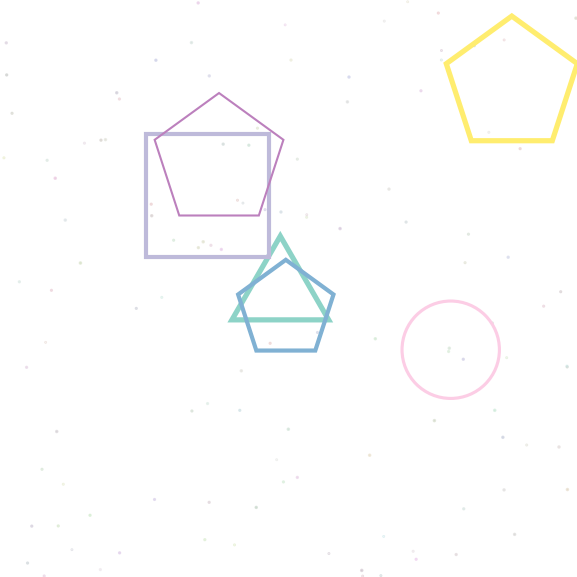[{"shape": "triangle", "thickness": 2.5, "radius": 0.48, "center": [0.485, 0.494]}, {"shape": "square", "thickness": 2, "radius": 0.54, "center": [0.359, 0.66]}, {"shape": "pentagon", "thickness": 2, "radius": 0.43, "center": [0.495, 0.462]}, {"shape": "circle", "thickness": 1.5, "radius": 0.42, "center": [0.78, 0.394]}, {"shape": "pentagon", "thickness": 1, "radius": 0.59, "center": [0.379, 0.721]}, {"shape": "pentagon", "thickness": 2.5, "radius": 0.6, "center": [0.886, 0.852]}]